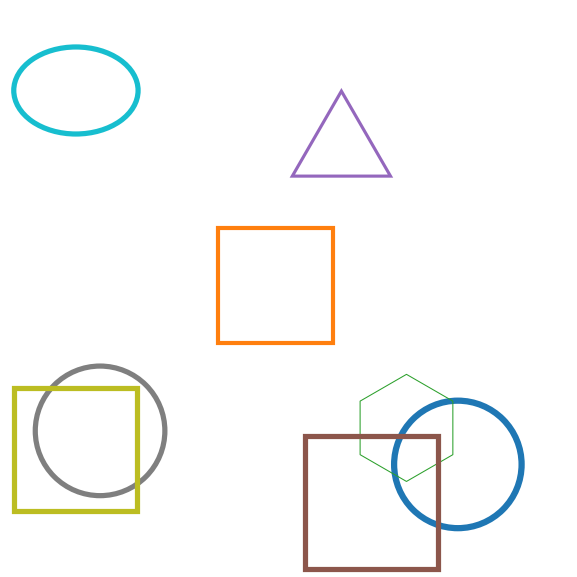[{"shape": "circle", "thickness": 3, "radius": 0.55, "center": [0.793, 0.195]}, {"shape": "square", "thickness": 2, "radius": 0.5, "center": [0.477, 0.504]}, {"shape": "hexagon", "thickness": 0.5, "radius": 0.46, "center": [0.704, 0.258]}, {"shape": "triangle", "thickness": 1.5, "radius": 0.49, "center": [0.591, 0.743]}, {"shape": "square", "thickness": 2.5, "radius": 0.58, "center": [0.644, 0.13]}, {"shape": "circle", "thickness": 2.5, "radius": 0.56, "center": [0.173, 0.253]}, {"shape": "square", "thickness": 2.5, "radius": 0.53, "center": [0.13, 0.221]}, {"shape": "oval", "thickness": 2.5, "radius": 0.54, "center": [0.131, 0.842]}]